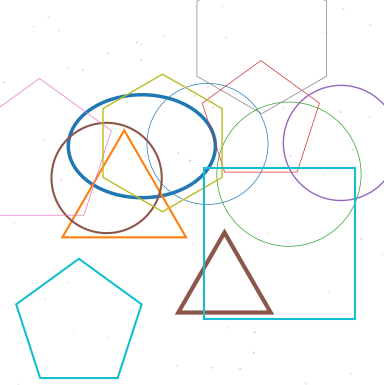[{"shape": "oval", "thickness": 2.5, "radius": 0.96, "center": [0.368, 0.62]}, {"shape": "circle", "thickness": 0.5, "radius": 0.79, "center": [0.539, 0.626]}, {"shape": "triangle", "thickness": 1.5, "radius": 0.93, "center": [0.323, 0.476]}, {"shape": "circle", "thickness": 0.5, "radius": 0.94, "center": [0.751, 0.548]}, {"shape": "pentagon", "thickness": 0.5, "radius": 0.8, "center": [0.678, 0.683]}, {"shape": "circle", "thickness": 1, "radius": 0.75, "center": [0.886, 0.629]}, {"shape": "triangle", "thickness": 3, "radius": 0.69, "center": [0.583, 0.258]}, {"shape": "circle", "thickness": 1.5, "radius": 0.72, "center": [0.277, 0.538]}, {"shape": "pentagon", "thickness": 0.5, "radius": 0.98, "center": [0.102, 0.6]}, {"shape": "hexagon", "thickness": 0.5, "radius": 0.97, "center": [0.68, 0.899]}, {"shape": "hexagon", "thickness": 1, "radius": 0.89, "center": [0.422, 0.629]}, {"shape": "pentagon", "thickness": 1.5, "radius": 0.86, "center": [0.205, 0.157]}, {"shape": "square", "thickness": 1.5, "radius": 0.98, "center": [0.726, 0.369]}]